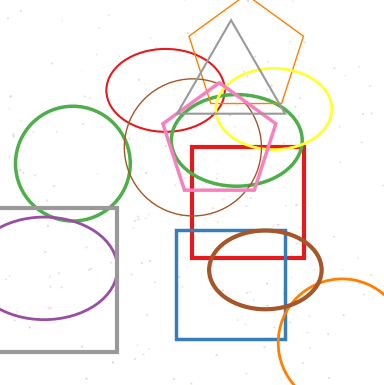[{"shape": "square", "thickness": 3, "radius": 0.73, "center": [0.644, 0.474]}, {"shape": "oval", "thickness": 1.5, "radius": 0.77, "center": [0.43, 0.765]}, {"shape": "square", "thickness": 2.5, "radius": 0.71, "center": [0.599, 0.262]}, {"shape": "oval", "thickness": 2.5, "radius": 0.85, "center": [0.615, 0.635]}, {"shape": "circle", "thickness": 2.5, "radius": 0.75, "center": [0.189, 0.575]}, {"shape": "oval", "thickness": 2, "radius": 0.95, "center": [0.115, 0.303]}, {"shape": "pentagon", "thickness": 1, "radius": 0.78, "center": [0.64, 0.858]}, {"shape": "circle", "thickness": 2, "radius": 0.83, "center": [0.889, 0.109]}, {"shape": "oval", "thickness": 2, "radius": 0.75, "center": [0.711, 0.717]}, {"shape": "circle", "thickness": 1, "radius": 0.89, "center": [0.501, 0.617]}, {"shape": "oval", "thickness": 3, "radius": 0.73, "center": [0.689, 0.299]}, {"shape": "pentagon", "thickness": 2.5, "radius": 0.77, "center": [0.57, 0.631]}, {"shape": "square", "thickness": 3, "radius": 0.93, "center": [0.116, 0.273]}, {"shape": "triangle", "thickness": 1.5, "radius": 0.81, "center": [0.6, 0.786]}]